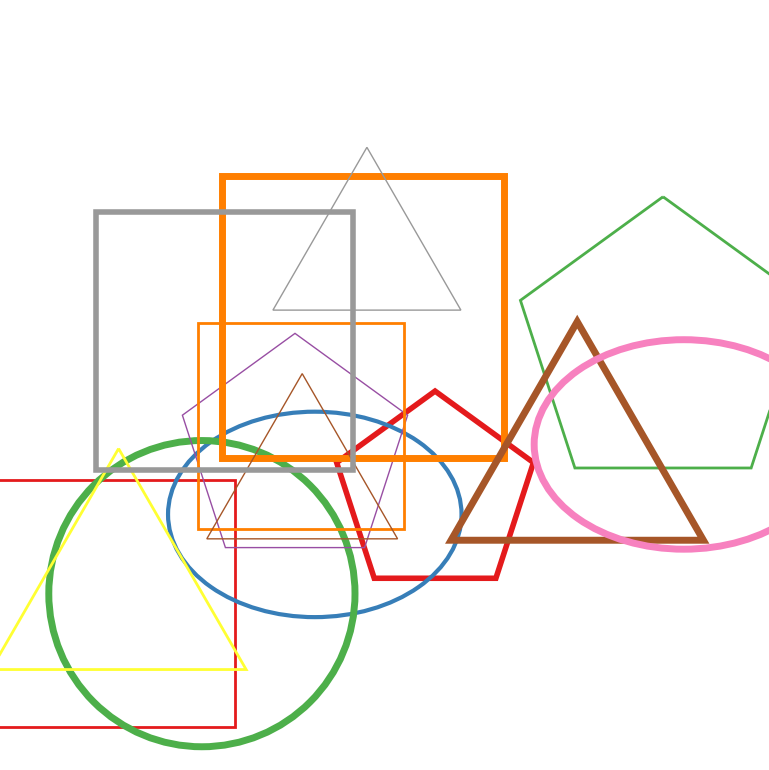[{"shape": "square", "thickness": 1, "radius": 0.8, "center": [0.145, 0.216]}, {"shape": "pentagon", "thickness": 2, "radius": 0.67, "center": [0.565, 0.358]}, {"shape": "oval", "thickness": 1.5, "radius": 0.95, "center": [0.409, 0.332]}, {"shape": "pentagon", "thickness": 1, "radius": 0.97, "center": [0.861, 0.55]}, {"shape": "circle", "thickness": 2.5, "radius": 0.99, "center": [0.262, 0.229]}, {"shape": "pentagon", "thickness": 0.5, "radius": 0.77, "center": [0.383, 0.413]}, {"shape": "square", "thickness": 2.5, "radius": 0.91, "center": [0.472, 0.588]}, {"shape": "square", "thickness": 1, "radius": 0.67, "center": [0.39, 0.446]}, {"shape": "triangle", "thickness": 1, "radius": 0.96, "center": [0.154, 0.226]}, {"shape": "triangle", "thickness": 2.5, "radius": 0.95, "center": [0.75, 0.393]}, {"shape": "triangle", "thickness": 0.5, "radius": 0.72, "center": [0.392, 0.372]}, {"shape": "oval", "thickness": 2.5, "radius": 0.97, "center": [0.888, 0.423]}, {"shape": "triangle", "thickness": 0.5, "radius": 0.7, "center": [0.477, 0.668]}, {"shape": "square", "thickness": 2, "radius": 0.84, "center": [0.291, 0.557]}]